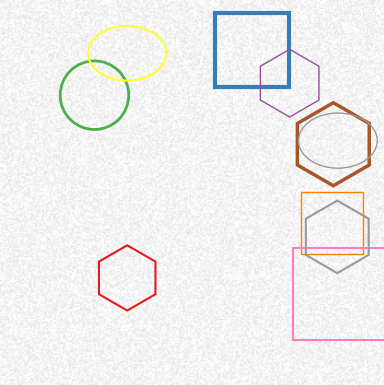[{"shape": "hexagon", "thickness": 1.5, "radius": 0.42, "center": [0.33, 0.278]}, {"shape": "square", "thickness": 3, "radius": 0.48, "center": [0.655, 0.871]}, {"shape": "circle", "thickness": 2, "radius": 0.45, "center": [0.245, 0.753]}, {"shape": "hexagon", "thickness": 1, "radius": 0.44, "center": [0.752, 0.784]}, {"shape": "square", "thickness": 1, "radius": 0.4, "center": [0.863, 0.421]}, {"shape": "oval", "thickness": 1.5, "radius": 0.51, "center": [0.33, 0.862]}, {"shape": "hexagon", "thickness": 2.5, "radius": 0.54, "center": [0.866, 0.625]}, {"shape": "square", "thickness": 1.5, "radius": 0.59, "center": [0.88, 0.236]}, {"shape": "oval", "thickness": 1, "radius": 0.51, "center": [0.878, 0.635]}, {"shape": "hexagon", "thickness": 1.5, "radius": 0.47, "center": [0.876, 0.385]}]